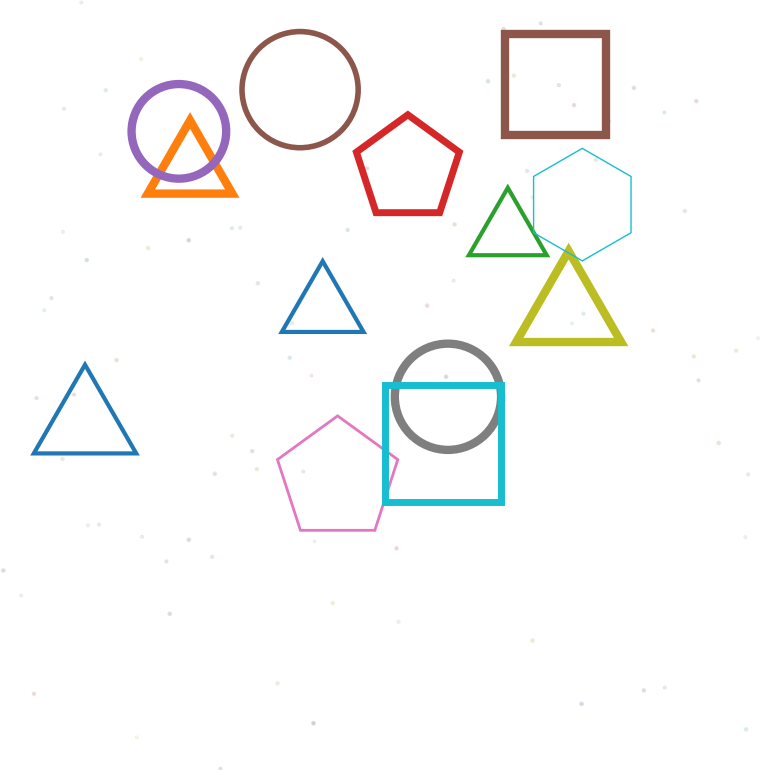[{"shape": "triangle", "thickness": 1.5, "radius": 0.38, "center": [0.11, 0.45]}, {"shape": "triangle", "thickness": 1.5, "radius": 0.31, "center": [0.419, 0.6]}, {"shape": "triangle", "thickness": 3, "radius": 0.32, "center": [0.247, 0.78]}, {"shape": "triangle", "thickness": 1.5, "radius": 0.29, "center": [0.659, 0.698]}, {"shape": "pentagon", "thickness": 2.5, "radius": 0.35, "center": [0.53, 0.781]}, {"shape": "circle", "thickness": 3, "radius": 0.31, "center": [0.232, 0.829]}, {"shape": "square", "thickness": 3, "radius": 0.33, "center": [0.721, 0.89]}, {"shape": "circle", "thickness": 2, "radius": 0.38, "center": [0.39, 0.884]}, {"shape": "pentagon", "thickness": 1, "radius": 0.41, "center": [0.438, 0.378]}, {"shape": "circle", "thickness": 3, "radius": 0.34, "center": [0.582, 0.485]}, {"shape": "triangle", "thickness": 3, "radius": 0.39, "center": [0.739, 0.595]}, {"shape": "square", "thickness": 2.5, "radius": 0.38, "center": [0.575, 0.424]}, {"shape": "hexagon", "thickness": 0.5, "radius": 0.37, "center": [0.756, 0.734]}]